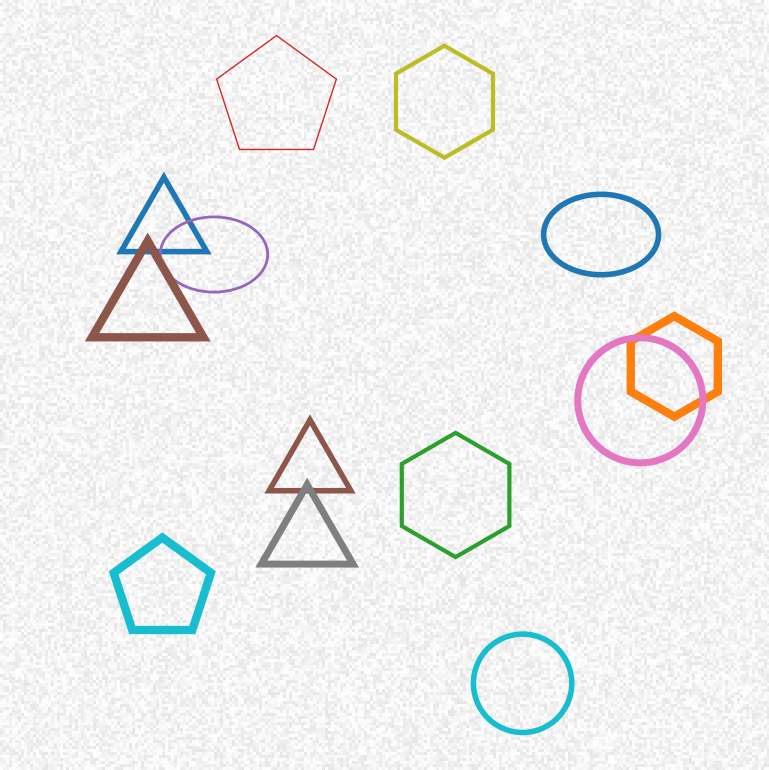[{"shape": "oval", "thickness": 2, "radius": 0.37, "center": [0.781, 0.695]}, {"shape": "triangle", "thickness": 2, "radius": 0.32, "center": [0.213, 0.705]}, {"shape": "hexagon", "thickness": 3, "radius": 0.33, "center": [0.876, 0.524]}, {"shape": "hexagon", "thickness": 1.5, "radius": 0.4, "center": [0.592, 0.357]}, {"shape": "pentagon", "thickness": 0.5, "radius": 0.41, "center": [0.359, 0.872]}, {"shape": "oval", "thickness": 1, "radius": 0.35, "center": [0.278, 0.669]}, {"shape": "triangle", "thickness": 2, "radius": 0.31, "center": [0.403, 0.393]}, {"shape": "triangle", "thickness": 3, "radius": 0.42, "center": [0.192, 0.604]}, {"shape": "circle", "thickness": 2.5, "radius": 0.41, "center": [0.832, 0.48]}, {"shape": "triangle", "thickness": 2.5, "radius": 0.34, "center": [0.399, 0.302]}, {"shape": "hexagon", "thickness": 1.5, "radius": 0.36, "center": [0.577, 0.868]}, {"shape": "circle", "thickness": 2, "radius": 0.32, "center": [0.679, 0.113]}, {"shape": "pentagon", "thickness": 3, "radius": 0.33, "center": [0.211, 0.236]}]